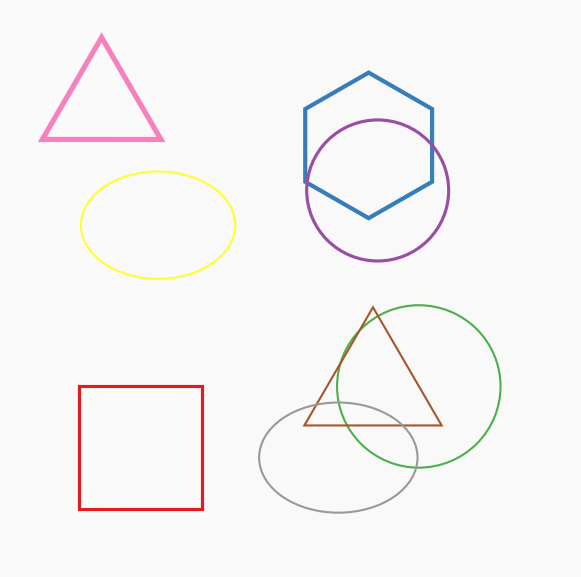[{"shape": "square", "thickness": 1.5, "radius": 0.53, "center": [0.241, 0.224]}, {"shape": "hexagon", "thickness": 2, "radius": 0.63, "center": [0.634, 0.747]}, {"shape": "circle", "thickness": 1, "radius": 0.7, "center": [0.721, 0.33]}, {"shape": "circle", "thickness": 1.5, "radius": 0.61, "center": [0.65, 0.669]}, {"shape": "oval", "thickness": 1, "radius": 0.66, "center": [0.272, 0.609]}, {"shape": "triangle", "thickness": 1, "radius": 0.68, "center": [0.642, 0.331]}, {"shape": "triangle", "thickness": 2.5, "radius": 0.59, "center": [0.175, 0.817]}, {"shape": "oval", "thickness": 1, "radius": 0.68, "center": [0.582, 0.207]}]